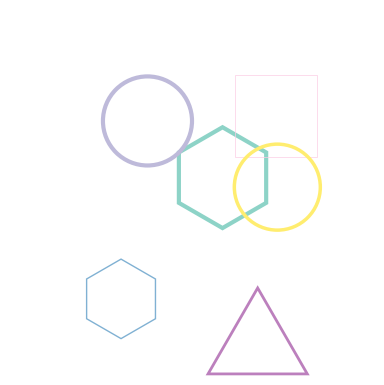[{"shape": "hexagon", "thickness": 3, "radius": 0.65, "center": [0.578, 0.539]}, {"shape": "circle", "thickness": 3, "radius": 0.58, "center": [0.383, 0.686]}, {"shape": "hexagon", "thickness": 1, "radius": 0.52, "center": [0.314, 0.224]}, {"shape": "square", "thickness": 0.5, "radius": 0.53, "center": [0.717, 0.698]}, {"shape": "triangle", "thickness": 2, "radius": 0.74, "center": [0.669, 0.103]}, {"shape": "circle", "thickness": 2.5, "radius": 0.56, "center": [0.72, 0.514]}]